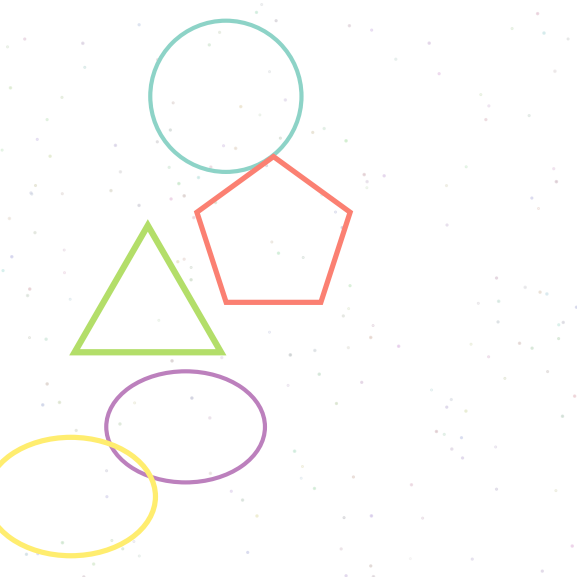[{"shape": "circle", "thickness": 2, "radius": 0.65, "center": [0.391, 0.832]}, {"shape": "pentagon", "thickness": 2.5, "radius": 0.7, "center": [0.474, 0.588]}, {"shape": "triangle", "thickness": 3, "radius": 0.73, "center": [0.256, 0.462]}, {"shape": "oval", "thickness": 2, "radius": 0.69, "center": [0.321, 0.26]}, {"shape": "oval", "thickness": 2.5, "radius": 0.73, "center": [0.123, 0.139]}]